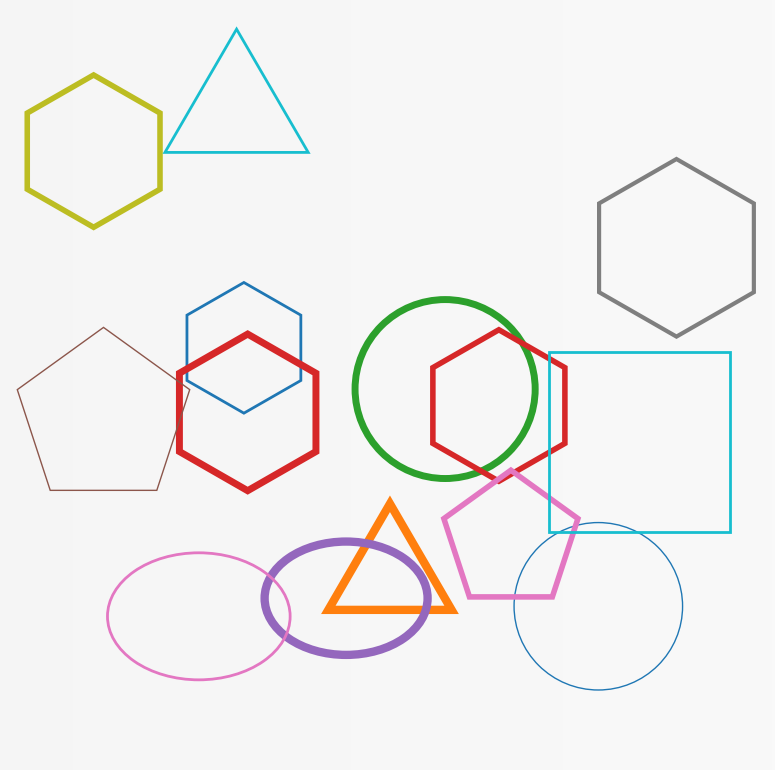[{"shape": "hexagon", "thickness": 1, "radius": 0.42, "center": [0.315, 0.548]}, {"shape": "circle", "thickness": 0.5, "radius": 0.54, "center": [0.772, 0.213]}, {"shape": "triangle", "thickness": 3, "radius": 0.46, "center": [0.503, 0.254]}, {"shape": "circle", "thickness": 2.5, "radius": 0.58, "center": [0.574, 0.495]}, {"shape": "hexagon", "thickness": 2, "radius": 0.49, "center": [0.644, 0.473]}, {"shape": "hexagon", "thickness": 2.5, "radius": 0.51, "center": [0.32, 0.464]}, {"shape": "oval", "thickness": 3, "radius": 0.53, "center": [0.447, 0.223]}, {"shape": "pentagon", "thickness": 0.5, "radius": 0.58, "center": [0.134, 0.458]}, {"shape": "oval", "thickness": 1, "radius": 0.59, "center": [0.257, 0.2]}, {"shape": "pentagon", "thickness": 2, "radius": 0.45, "center": [0.659, 0.298]}, {"shape": "hexagon", "thickness": 1.5, "radius": 0.58, "center": [0.873, 0.678]}, {"shape": "hexagon", "thickness": 2, "radius": 0.49, "center": [0.121, 0.804]}, {"shape": "triangle", "thickness": 1, "radius": 0.53, "center": [0.305, 0.855]}, {"shape": "square", "thickness": 1, "radius": 0.58, "center": [0.825, 0.426]}]